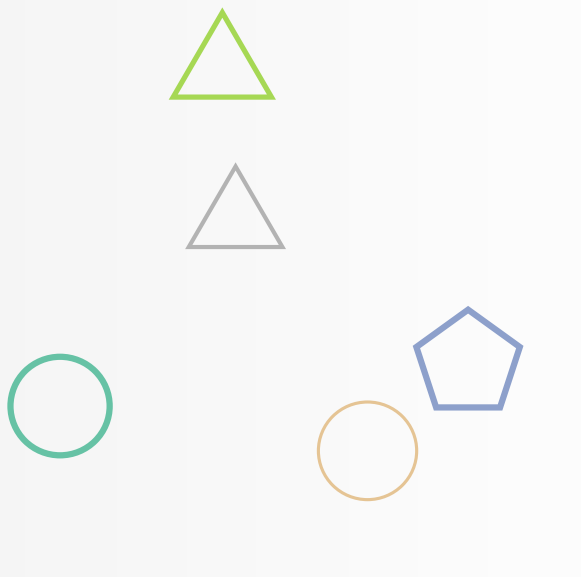[{"shape": "circle", "thickness": 3, "radius": 0.43, "center": [0.103, 0.296]}, {"shape": "pentagon", "thickness": 3, "radius": 0.47, "center": [0.805, 0.369]}, {"shape": "triangle", "thickness": 2.5, "radius": 0.49, "center": [0.383, 0.88]}, {"shape": "circle", "thickness": 1.5, "radius": 0.42, "center": [0.632, 0.218]}, {"shape": "triangle", "thickness": 2, "radius": 0.47, "center": [0.405, 0.618]}]